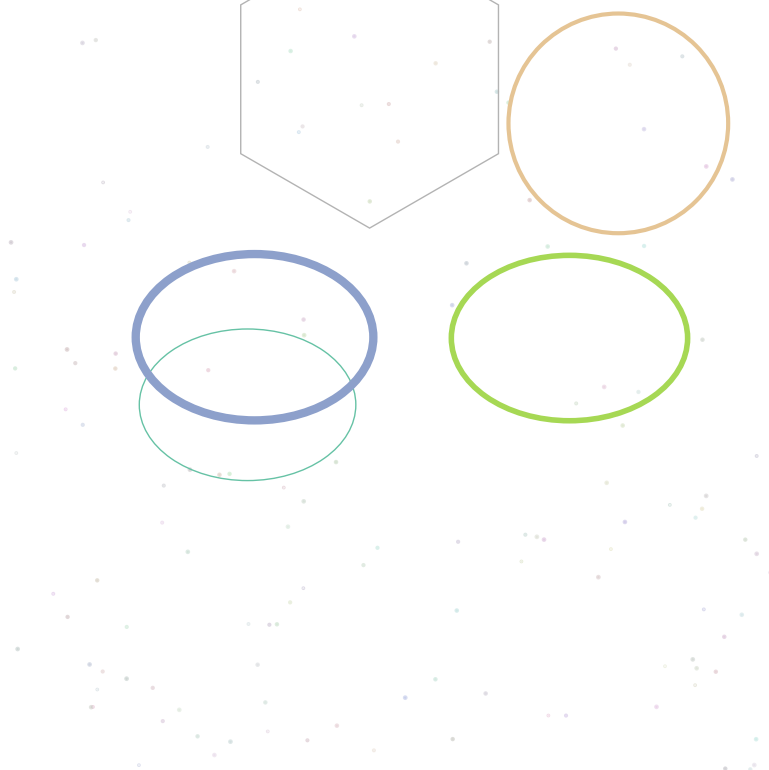[{"shape": "oval", "thickness": 0.5, "radius": 0.7, "center": [0.322, 0.474]}, {"shape": "oval", "thickness": 3, "radius": 0.77, "center": [0.331, 0.562]}, {"shape": "oval", "thickness": 2, "radius": 0.77, "center": [0.74, 0.561]}, {"shape": "circle", "thickness": 1.5, "radius": 0.71, "center": [0.803, 0.84]}, {"shape": "hexagon", "thickness": 0.5, "radius": 0.97, "center": [0.48, 0.897]}]